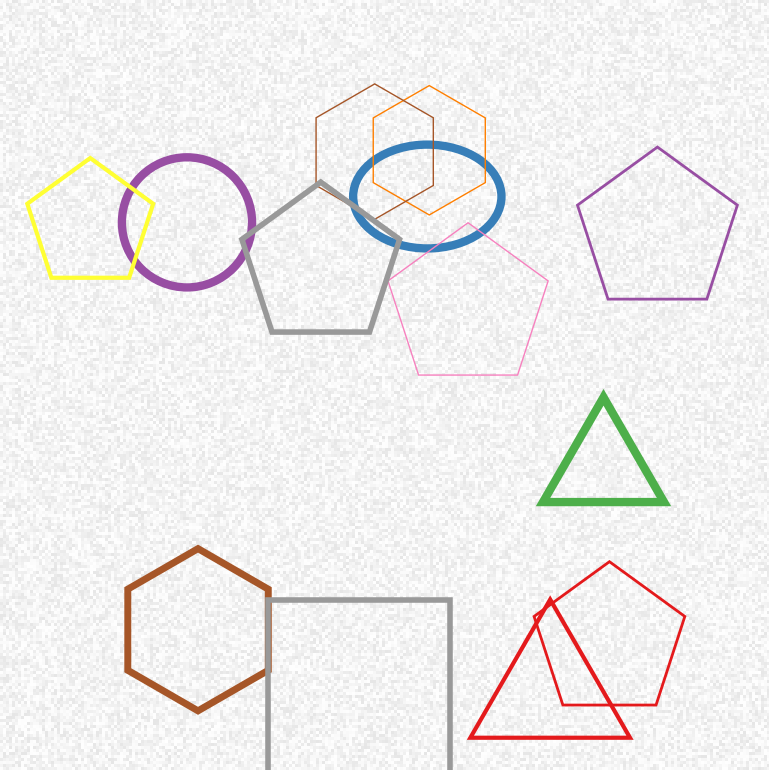[{"shape": "pentagon", "thickness": 1, "radius": 0.51, "center": [0.791, 0.168]}, {"shape": "triangle", "thickness": 1.5, "radius": 0.6, "center": [0.715, 0.102]}, {"shape": "oval", "thickness": 3, "radius": 0.48, "center": [0.555, 0.745]}, {"shape": "triangle", "thickness": 3, "radius": 0.45, "center": [0.784, 0.393]}, {"shape": "circle", "thickness": 3, "radius": 0.42, "center": [0.243, 0.711]}, {"shape": "pentagon", "thickness": 1, "radius": 0.55, "center": [0.854, 0.7]}, {"shape": "hexagon", "thickness": 0.5, "radius": 0.42, "center": [0.557, 0.805]}, {"shape": "pentagon", "thickness": 1.5, "radius": 0.43, "center": [0.117, 0.709]}, {"shape": "hexagon", "thickness": 2.5, "radius": 0.53, "center": [0.257, 0.182]}, {"shape": "hexagon", "thickness": 0.5, "radius": 0.44, "center": [0.487, 0.803]}, {"shape": "pentagon", "thickness": 0.5, "radius": 0.55, "center": [0.608, 0.601]}, {"shape": "square", "thickness": 2, "radius": 0.59, "center": [0.467, 0.103]}, {"shape": "pentagon", "thickness": 2, "radius": 0.54, "center": [0.417, 0.656]}]